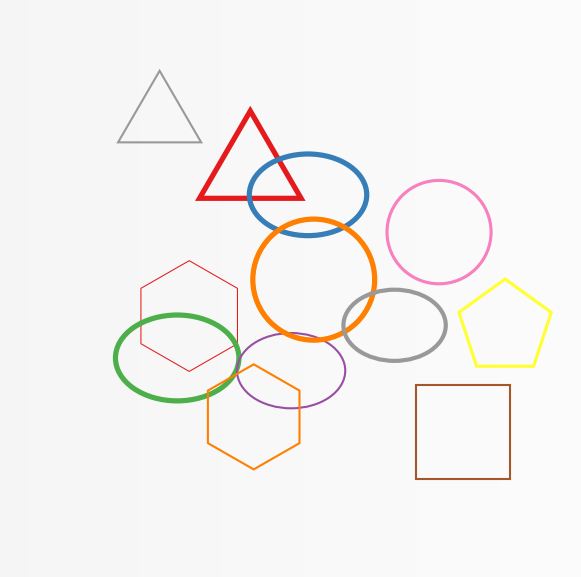[{"shape": "triangle", "thickness": 2.5, "radius": 0.5, "center": [0.431, 0.706]}, {"shape": "hexagon", "thickness": 0.5, "radius": 0.48, "center": [0.326, 0.452]}, {"shape": "oval", "thickness": 2.5, "radius": 0.51, "center": [0.53, 0.662]}, {"shape": "oval", "thickness": 2.5, "radius": 0.53, "center": [0.305, 0.379]}, {"shape": "oval", "thickness": 1, "radius": 0.47, "center": [0.501, 0.357]}, {"shape": "circle", "thickness": 2.5, "radius": 0.52, "center": [0.54, 0.515]}, {"shape": "hexagon", "thickness": 1, "radius": 0.45, "center": [0.436, 0.277]}, {"shape": "pentagon", "thickness": 1.5, "radius": 0.42, "center": [0.869, 0.432]}, {"shape": "square", "thickness": 1, "radius": 0.41, "center": [0.796, 0.251]}, {"shape": "circle", "thickness": 1.5, "radius": 0.45, "center": [0.755, 0.597]}, {"shape": "triangle", "thickness": 1, "radius": 0.41, "center": [0.275, 0.794]}, {"shape": "oval", "thickness": 2, "radius": 0.44, "center": [0.679, 0.436]}]